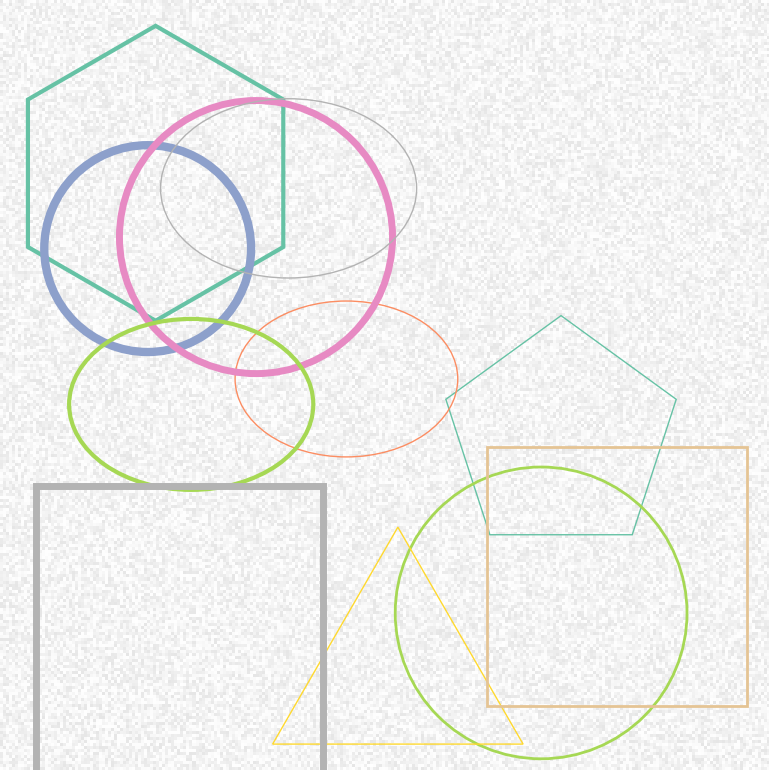[{"shape": "pentagon", "thickness": 0.5, "radius": 0.79, "center": [0.729, 0.433]}, {"shape": "hexagon", "thickness": 1.5, "radius": 0.96, "center": [0.202, 0.775]}, {"shape": "oval", "thickness": 0.5, "radius": 0.72, "center": [0.45, 0.508]}, {"shape": "circle", "thickness": 3, "radius": 0.67, "center": [0.192, 0.677]}, {"shape": "circle", "thickness": 2.5, "radius": 0.89, "center": [0.332, 0.692]}, {"shape": "oval", "thickness": 1.5, "radius": 0.79, "center": [0.248, 0.475]}, {"shape": "circle", "thickness": 1, "radius": 0.95, "center": [0.703, 0.204]}, {"shape": "triangle", "thickness": 0.5, "radius": 0.94, "center": [0.517, 0.128]}, {"shape": "square", "thickness": 1, "radius": 0.84, "center": [0.801, 0.251]}, {"shape": "square", "thickness": 2.5, "radius": 0.93, "center": [0.234, 0.183]}, {"shape": "oval", "thickness": 0.5, "radius": 0.83, "center": [0.375, 0.755]}]